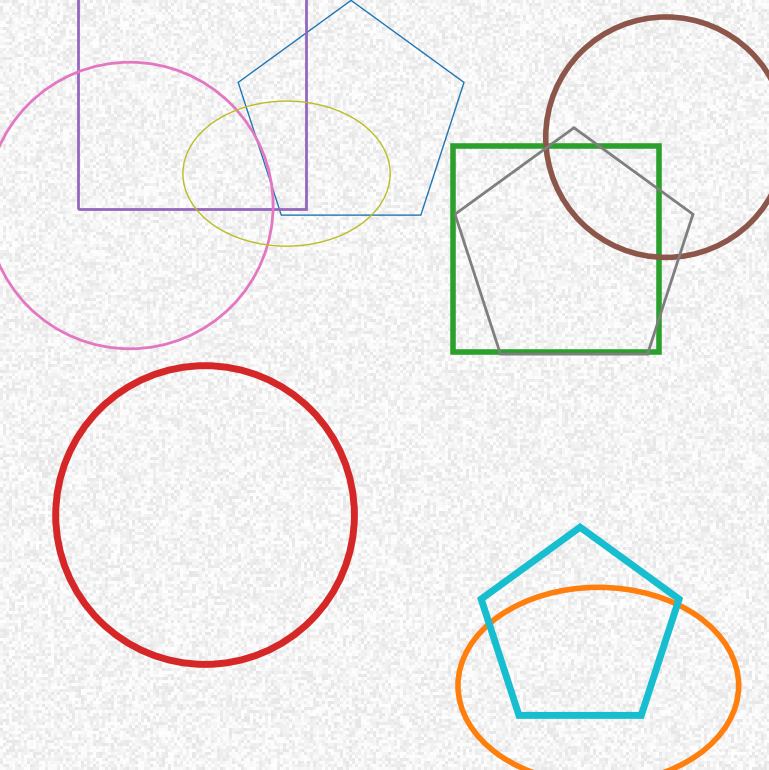[{"shape": "pentagon", "thickness": 0.5, "radius": 0.77, "center": [0.456, 0.845]}, {"shape": "oval", "thickness": 2, "radius": 0.91, "center": [0.777, 0.11]}, {"shape": "square", "thickness": 2, "radius": 0.67, "center": [0.722, 0.676]}, {"shape": "circle", "thickness": 2.5, "radius": 0.97, "center": [0.266, 0.331]}, {"shape": "square", "thickness": 1, "radius": 0.74, "center": [0.249, 0.877]}, {"shape": "circle", "thickness": 2, "radius": 0.78, "center": [0.865, 0.822]}, {"shape": "circle", "thickness": 1, "radius": 0.93, "center": [0.169, 0.733]}, {"shape": "pentagon", "thickness": 1, "radius": 0.81, "center": [0.745, 0.672]}, {"shape": "oval", "thickness": 0.5, "radius": 0.67, "center": [0.372, 0.775]}, {"shape": "pentagon", "thickness": 2.5, "radius": 0.68, "center": [0.753, 0.18]}]